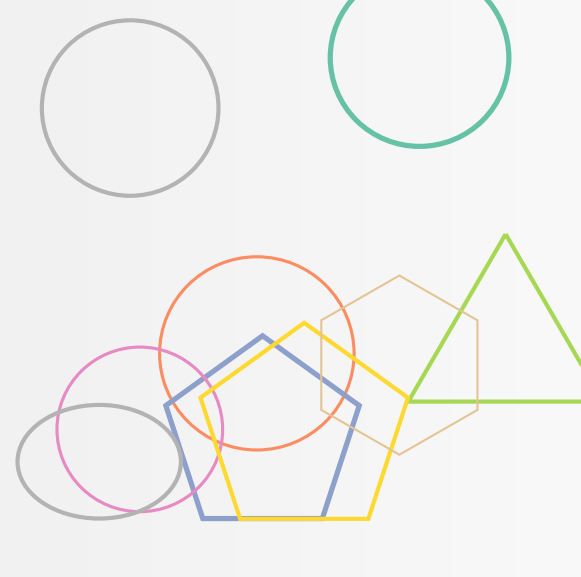[{"shape": "circle", "thickness": 2.5, "radius": 0.77, "center": [0.722, 0.899]}, {"shape": "circle", "thickness": 1.5, "radius": 0.84, "center": [0.442, 0.387]}, {"shape": "pentagon", "thickness": 2.5, "radius": 0.87, "center": [0.452, 0.243]}, {"shape": "circle", "thickness": 1.5, "radius": 0.71, "center": [0.241, 0.256]}, {"shape": "triangle", "thickness": 2, "radius": 0.97, "center": [0.87, 0.4]}, {"shape": "pentagon", "thickness": 2, "radius": 0.94, "center": [0.523, 0.253]}, {"shape": "hexagon", "thickness": 1, "radius": 0.78, "center": [0.687, 0.367]}, {"shape": "circle", "thickness": 2, "radius": 0.76, "center": [0.224, 0.812]}, {"shape": "oval", "thickness": 2, "radius": 0.7, "center": [0.171, 0.2]}]